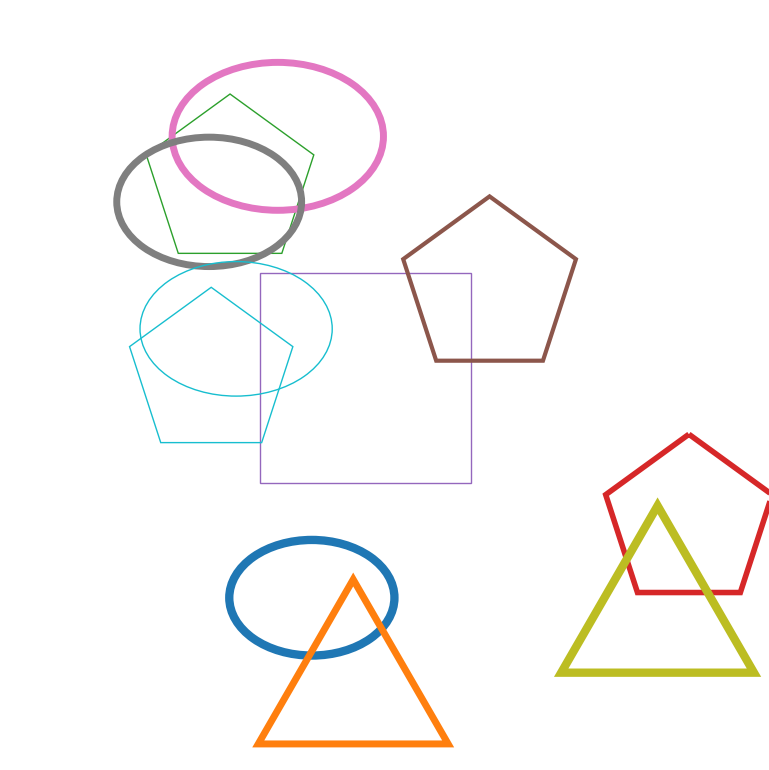[{"shape": "oval", "thickness": 3, "radius": 0.54, "center": [0.405, 0.224]}, {"shape": "triangle", "thickness": 2.5, "radius": 0.71, "center": [0.459, 0.105]}, {"shape": "pentagon", "thickness": 0.5, "radius": 0.57, "center": [0.299, 0.764]}, {"shape": "pentagon", "thickness": 2, "radius": 0.57, "center": [0.895, 0.322]}, {"shape": "square", "thickness": 0.5, "radius": 0.68, "center": [0.475, 0.509]}, {"shape": "pentagon", "thickness": 1.5, "radius": 0.59, "center": [0.636, 0.627]}, {"shape": "oval", "thickness": 2.5, "radius": 0.69, "center": [0.361, 0.823]}, {"shape": "oval", "thickness": 2.5, "radius": 0.6, "center": [0.272, 0.738]}, {"shape": "triangle", "thickness": 3, "radius": 0.72, "center": [0.854, 0.199]}, {"shape": "oval", "thickness": 0.5, "radius": 0.62, "center": [0.307, 0.573]}, {"shape": "pentagon", "thickness": 0.5, "radius": 0.56, "center": [0.274, 0.515]}]